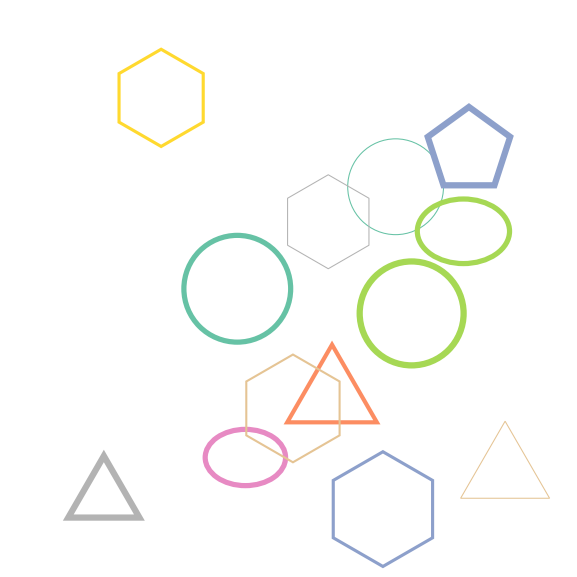[{"shape": "circle", "thickness": 0.5, "radius": 0.41, "center": [0.685, 0.676]}, {"shape": "circle", "thickness": 2.5, "radius": 0.46, "center": [0.411, 0.499]}, {"shape": "triangle", "thickness": 2, "radius": 0.45, "center": [0.575, 0.313]}, {"shape": "pentagon", "thickness": 3, "radius": 0.38, "center": [0.812, 0.739]}, {"shape": "hexagon", "thickness": 1.5, "radius": 0.5, "center": [0.663, 0.118]}, {"shape": "oval", "thickness": 2.5, "radius": 0.35, "center": [0.425, 0.207]}, {"shape": "circle", "thickness": 3, "radius": 0.45, "center": [0.713, 0.456]}, {"shape": "oval", "thickness": 2.5, "radius": 0.4, "center": [0.802, 0.599]}, {"shape": "hexagon", "thickness": 1.5, "radius": 0.42, "center": [0.279, 0.83]}, {"shape": "hexagon", "thickness": 1, "radius": 0.47, "center": [0.507, 0.292]}, {"shape": "triangle", "thickness": 0.5, "radius": 0.44, "center": [0.875, 0.181]}, {"shape": "triangle", "thickness": 3, "radius": 0.36, "center": [0.18, 0.138]}, {"shape": "hexagon", "thickness": 0.5, "radius": 0.41, "center": [0.568, 0.615]}]